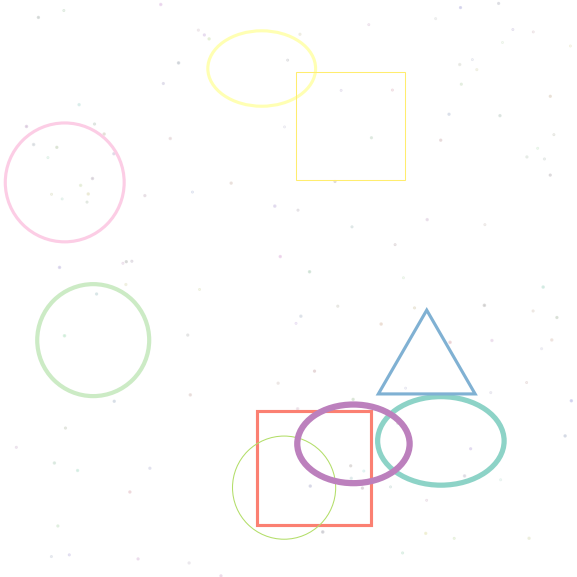[{"shape": "oval", "thickness": 2.5, "radius": 0.55, "center": [0.763, 0.236]}, {"shape": "oval", "thickness": 1.5, "radius": 0.47, "center": [0.453, 0.88]}, {"shape": "square", "thickness": 1.5, "radius": 0.49, "center": [0.544, 0.189]}, {"shape": "triangle", "thickness": 1.5, "radius": 0.48, "center": [0.739, 0.365]}, {"shape": "circle", "thickness": 0.5, "radius": 0.45, "center": [0.492, 0.155]}, {"shape": "circle", "thickness": 1.5, "radius": 0.51, "center": [0.112, 0.683]}, {"shape": "oval", "thickness": 3, "radius": 0.49, "center": [0.612, 0.231]}, {"shape": "circle", "thickness": 2, "radius": 0.48, "center": [0.161, 0.41]}, {"shape": "square", "thickness": 0.5, "radius": 0.47, "center": [0.607, 0.781]}]